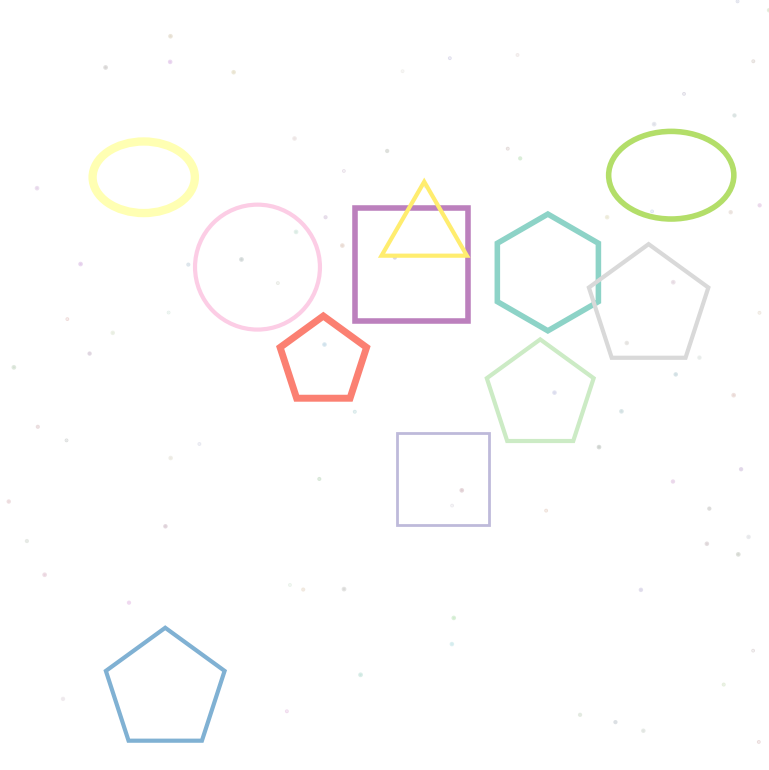[{"shape": "hexagon", "thickness": 2, "radius": 0.38, "center": [0.712, 0.646]}, {"shape": "oval", "thickness": 3, "radius": 0.33, "center": [0.187, 0.77]}, {"shape": "square", "thickness": 1, "radius": 0.3, "center": [0.575, 0.378]}, {"shape": "pentagon", "thickness": 2.5, "radius": 0.3, "center": [0.42, 0.531]}, {"shape": "pentagon", "thickness": 1.5, "radius": 0.41, "center": [0.215, 0.104]}, {"shape": "oval", "thickness": 2, "radius": 0.41, "center": [0.872, 0.772]}, {"shape": "circle", "thickness": 1.5, "radius": 0.41, "center": [0.334, 0.653]}, {"shape": "pentagon", "thickness": 1.5, "radius": 0.41, "center": [0.842, 0.601]}, {"shape": "square", "thickness": 2, "radius": 0.37, "center": [0.534, 0.656]}, {"shape": "pentagon", "thickness": 1.5, "radius": 0.36, "center": [0.702, 0.486]}, {"shape": "triangle", "thickness": 1.5, "radius": 0.32, "center": [0.551, 0.7]}]